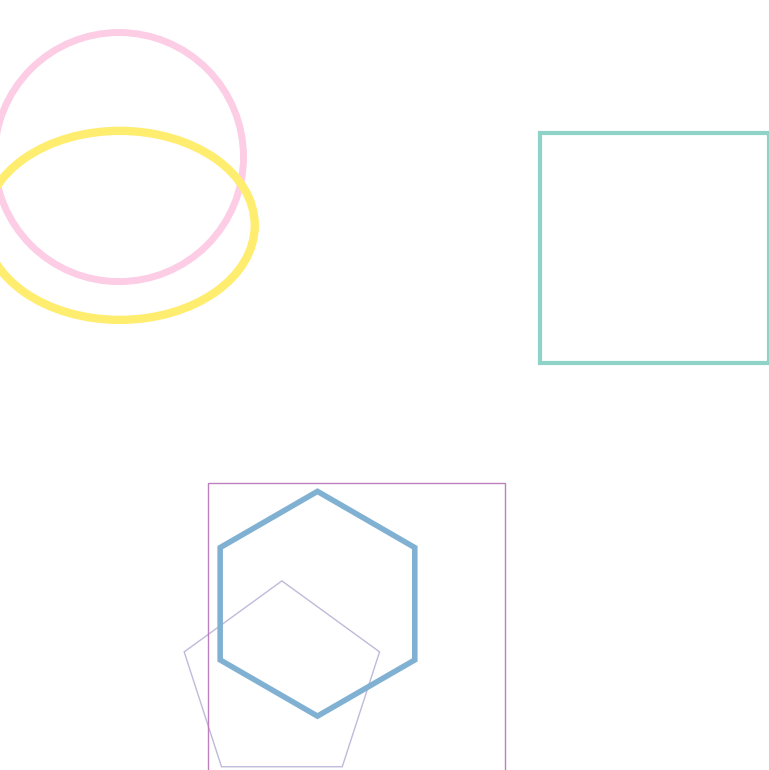[{"shape": "square", "thickness": 1.5, "radius": 0.74, "center": [0.85, 0.678]}, {"shape": "pentagon", "thickness": 0.5, "radius": 0.67, "center": [0.366, 0.112]}, {"shape": "hexagon", "thickness": 2, "radius": 0.73, "center": [0.412, 0.216]}, {"shape": "circle", "thickness": 2.5, "radius": 0.81, "center": [0.155, 0.796]}, {"shape": "square", "thickness": 0.5, "radius": 0.96, "center": [0.463, 0.18]}, {"shape": "oval", "thickness": 3, "radius": 0.88, "center": [0.156, 0.707]}]